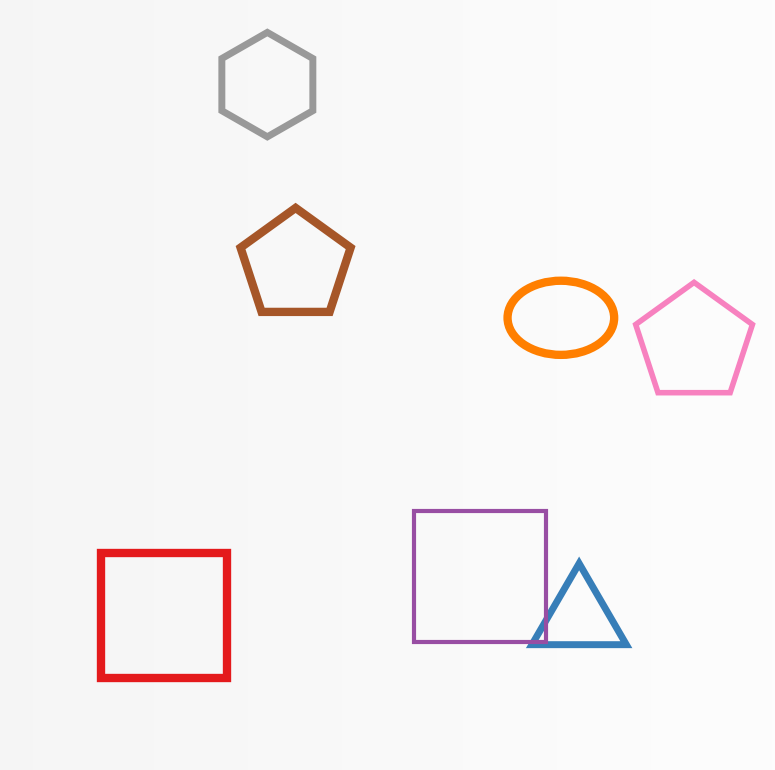[{"shape": "square", "thickness": 3, "radius": 0.41, "center": [0.212, 0.2]}, {"shape": "triangle", "thickness": 2.5, "radius": 0.35, "center": [0.747, 0.198]}, {"shape": "square", "thickness": 1.5, "radius": 0.43, "center": [0.62, 0.251]}, {"shape": "oval", "thickness": 3, "radius": 0.34, "center": [0.724, 0.587]}, {"shape": "pentagon", "thickness": 3, "radius": 0.37, "center": [0.381, 0.655]}, {"shape": "pentagon", "thickness": 2, "radius": 0.4, "center": [0.896, 0.554]}, {"shape": "hexagon", "thickness": 2.5, "radius": 0.34, "center": [0.345, 0.89]}]